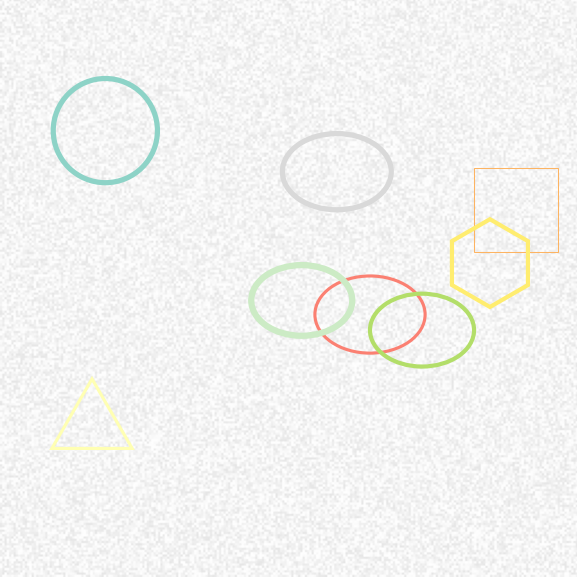[{"shape": "circle", "thickness": 2.5, "radius": 0.45, "center": [0.182, 0.773]}, {"shape": "triangle", "thickness": 1.5, "radius": 0.4, "center": [0.159, 0.263]}, {"shape": "oval", "thickness": 1.5, "radius": 0.48, "center": [0.641, 0.454]}, {"shape": "square", "thickness": 0.5, "radius": 0.37, "center": [0.893, 0.635]}, {"shape": "oval", "thickness": 2, "radius": 0.45, "center": [0.731, 0.428]}, {"shape": "oval", "thickness": 2.5, "radius": 0.47, "center": [0.583, 0.702]}, {"shape": "oval", "thickness": 3, "radius": 0.44, "center": [0.523, 0.479]}, {"shape": "hexagon", "thickness": 2, "radius": 0.38, "center": [0.848, 0.544]}]